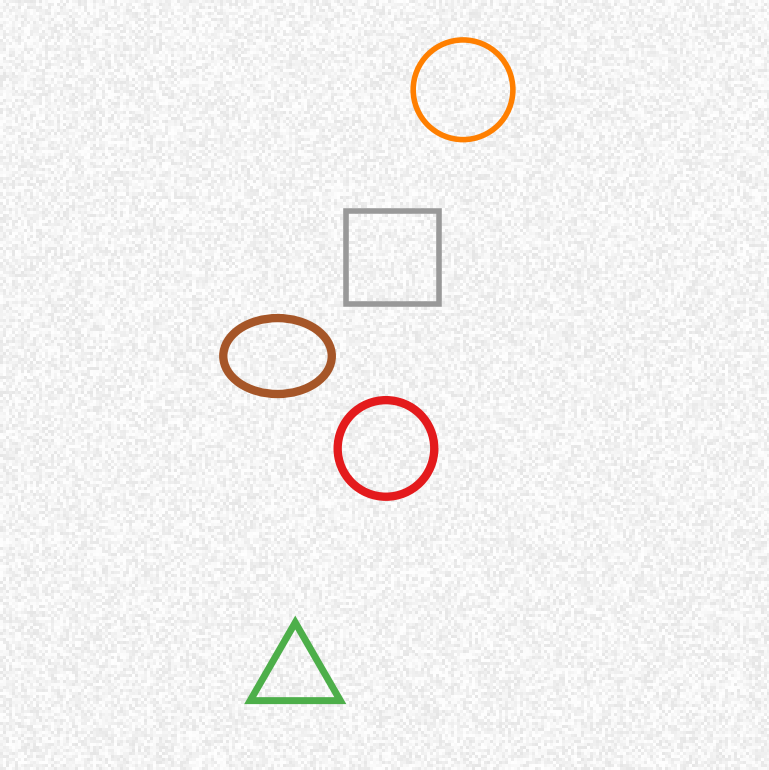[{"shape": "circle", "thickness": 3, "radius": 0.31, "center": [0.501, 0.418]}, {"shape": "triangle", "thickness": 2.5, "radius": 0.34, "center": [0.383, 0.124]}, {"shape": "circle", "thickness": 2, "radius": 0.32, "center": [0.601, 0.883]}, {"shape": "oval", "thickness": 3, "radius": 0.35, "center": [0.36, 0.538]}, {"shape": "square", "thickness": 2, "radius": 0.3, "center": [0.509, 0.666]}]